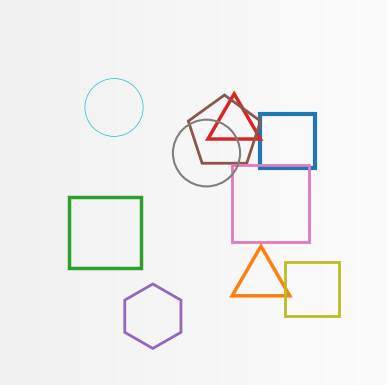[{"shape": "square", "thickness": 3, "radius": 0.35, "center": [0.742, 0.634]}, {"shape": "triangle", "thickness": 2.5, "radius": 0.43, "center": [0.673, 0.275]}, {"shape": "square", "thickness": 2.5, "radius": 0.46, "center": [0.272, 0.395]}, {"shape": "triangle", "thickness": 2.5, "radius": 0.39, "center": [0.604, 0.678]}, {"shape": "hexagon", "thickness": 2, "radius": 0.42, "center": [0.394, 0.179]}, {"shape": "pentagon", "thickness": 2, "radius": 0.49, "center": [0.579, 0.655]}, {"shape": "square", "thickness": 2, "radius": 0.5, "center": [0.698, 0.472]}, {"shape": "circle", "thickness": 1.5, "radius": 0.43, "center": [0.533, 0.602]}, {"shape": "square", "thickness": 2, "radius": 0.35, "center": [0.805, 0.25]}, {"shape": "circle", "thickness": 0.5, "radius": 0.38, "center": [0.294, 0.721]}]